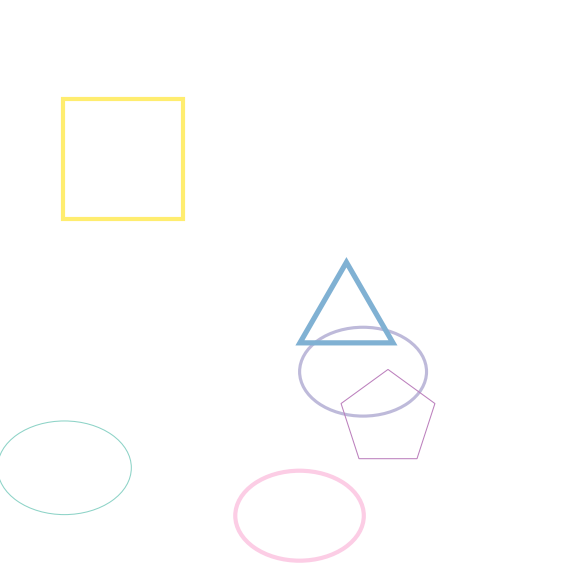[{"shape": "oval", "thickness": 0.5, "radius": 0.58, "center": [0.112, 0.189]}, {"shape": "oval", "thickness": 1.5, "radius": 0.55, "center": [0.629, 0.356]}, {"shape": "triangle", "thickness": 2.5, "radius": 0.47, "center": [0.6, 0.452]}, {"shape": "oval", "thickness": 2, "radius": 0.56, "center": [0.519, 0.106]}, {"shape": "pentagon", "thickness": 0.5, "radius": 0.43, "center": [0.672, 0.274]}, {"shape": "square", "thickness": 2, "radius": 0.52, "center": [0.213, 0.724]}]